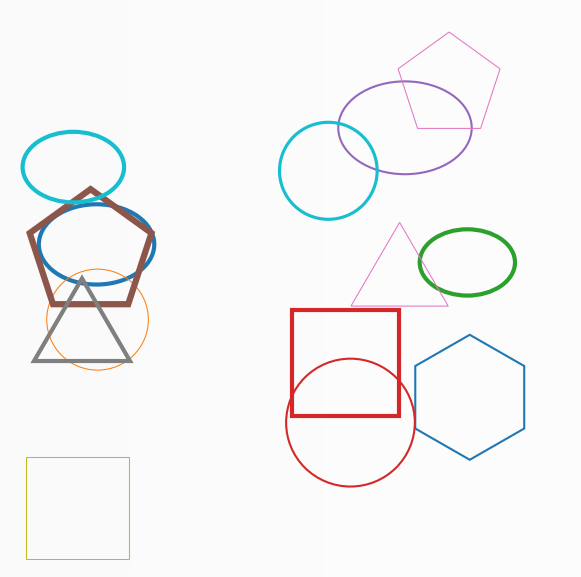[{"shape": "hexagon", "thickness": 1, "radius": 0.54, "center": [0.808, 0.311]}, {"shape": "oval", "thickness": 2, "radius": 0.5, "center": [0.166, 0.576]}, {"shape": "circle", "thickness": 0.5, "radius": 0.44, "center": [0.168, 0.446]}, {"shape": "oval", "thickness": 2, "radius": 0.41, "center": [0.804, 0.545]}, {"shape": "square", "thickness": 2, "radius": 0.46, "center": [0.595, 0.371]}, {"shape": "circle", "thickness": 1, "radius": 0.55, "center": [0.603, 0.267]}, {"shape": "oval", "thickness": 1, "radius": 0.57, "center": [0.697, 0.778]}, {"shape": "pentagon", "thickness": 3, "radius": 0.55, "center": [0.156, 0.561]}, {"shape": "pentagon", "thickness": 0.5, "radius": 0.46, "center": [0.773, 0.851]}, {"shape": "triangle", "thickness": 0.5, "radius": 0.48, "center": [0.687, 0.517]}, {"shape": "triangle", "thickness": 2, "radius": 0.48, "center": [0.141, 0.422]}, {"shape": "square", "thickness": 0.5, "radius": 0.44, "center": [0.133, 0.119]}, {"shape": "oval", "thickness": 2, "radius": 0.44, "center": [0.126, 0.71]}, {"shape": "circle", "thickness": 1.5, "radius": 0.42, "center": [0.565, 0.703]}]